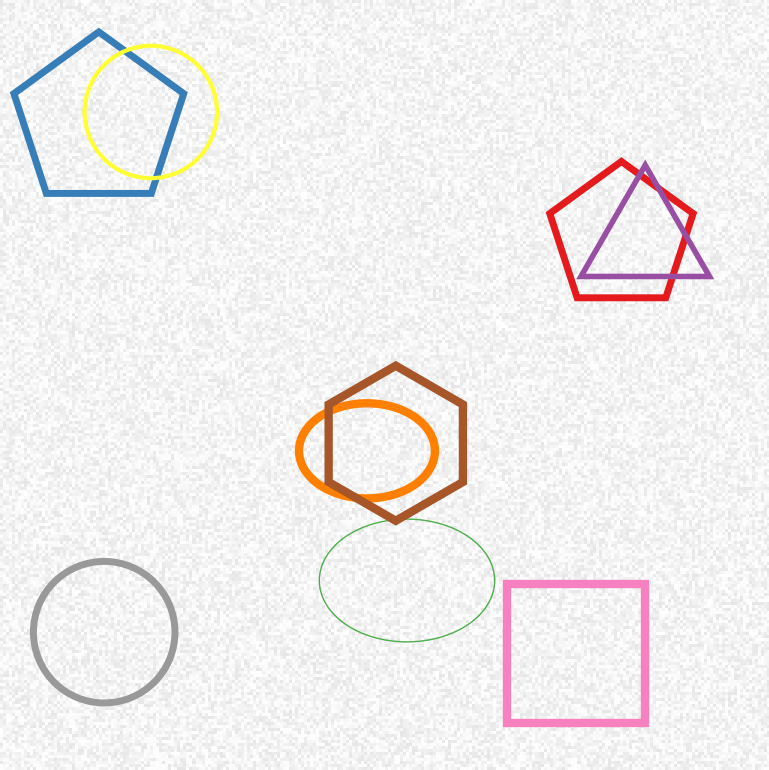[{"shape": "pentagon", "thickness": 2.5, "radius": 0.49, "center": [0.807, 0.692]}, {"shape": "pentagon", "thickness": 2.5, "radius": 0.58, "center": [0.128, 0.843]}, {"shape": "oval", "thickness": 0.5, "radius": 0.57, "center": [0.529, 0.246]}, {"shape": "triangle", "thickness": 2, "radius": 0.48, "center": [0.838, 0.689]}, {"shape": "oval", "thickness": 3, "radius": 0.44, "center": [0.477, 0.414]}, {"shape": "circle", "thickness": 1.5, "radius": 0.43, "center": [0.196, 0.855]}, {"shape": "hexagon", "thickness": 3, "radius": 0.5, "center": [0.514, 0.424]}, {"shape": "square", "thickness": 3, "radius": 0.45, "center": [0.748, 0.151]}, {"shape": "circle", "thickness": 2.5, "radius": 0.46, "center": [0.135, 0.179]}]